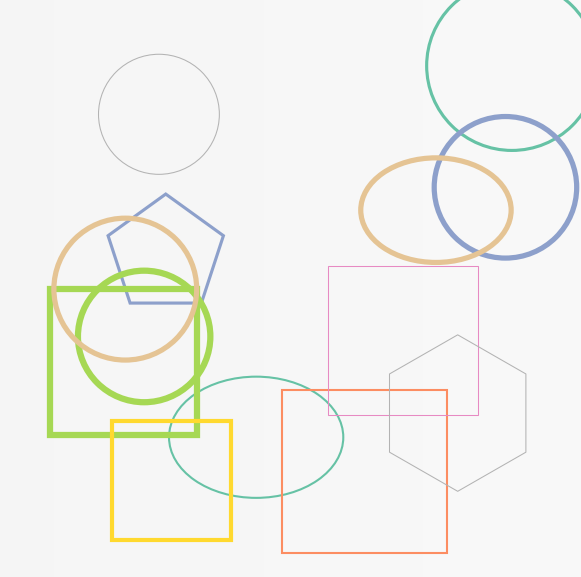[{"shape": "oval", "thickness": 1, "radius": 0.75, "center": [0.441, 0.242]}, {"shape": "circle", "thickness": 1.5, "radius": 0.73, "center": [0.881, 0.885]}, {"shape": "square", "thickness": 1, "radius": 0.71, "center": [0.627, 0.183]}, {"shape": "circle", "thickness": 2.5, "radius": 0.61, "center": [0.87, 0.675]}, {"shape": "pentagon", "thickness": 1.5, "radius": 0.52, "center": [0.285, 0.559]}, {"shape": "square", "thickness": 0.5, "radius": 0.65, "center": [0.694, 0.409]}, {"shape": "circle", "thickness": 3, "radius": 0.57, "center": [0.248, 0.417]}, {"shape": "square", "thickness": 3, "radius": 0.63, "center": [0.213, 0.373]}, {"shape": "square", "thickness": 2, "radius": 0.51, "center": [0.295, 0.167]}, {"shape": "oval", "thickness": 2.5, "radius": 0.65, "center": [0.75, 0.635]}, {"shape": "circle", "thickness": 2.5, "radius": 0.61, "center": [0.216, 0.498]}, {"shape": "circle", "thickness": 0.5, "radius": 0.52, "center": [0.273, 0.801]}, {"shape": "hexagon", "thickness": 0.5, "radius": 0.68, "center": [0.787, 0.284]}]